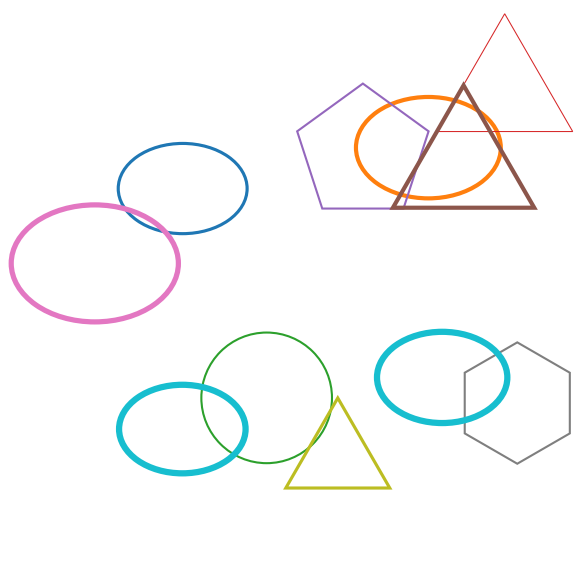[{"shape": "oval", "thickness": 1.5, "radius": 0.56, "center": [0.316, 0.673]}, {"shape": "oval", "thickness": 2, "radius": 0.63, "center": [0.742, 0.743]}, {"shape": "circle", "thickness": 1, "radius": 0.57, "center": [0.462, 0.31]}, {"shape": "triangle", "thickness": 0.5, "radius": 0.68, "center": [0.874, 0.839]}, {"shape": "pentagon", "thickness": 1, "radius": 0.6, "center": [0.628, 0.735]}, {"shape": "triangle", "thickness": 2, "radius": 0.71, "center": [0.803, 0.71]}, {"shape": "oval", "thickness": 2.5, "radius": 0.72, "center": [0.164, 0.543]}, {"shape": "hexagon", "thickness": 1, "radius": 0.53, "center": [0.896, 0.301]}, {"shape": "triangle", "thickness": 1.5, "radius": 0.52, "center": [0.585, 0.206]}, {"shape": "oval", "thickness": 3, "radius": 0.55, "center": [0.316, 0.256]}, {"shape": "oval", "thickness": 3, "radius": 0.56, "center": [0.766, 0.346]}]